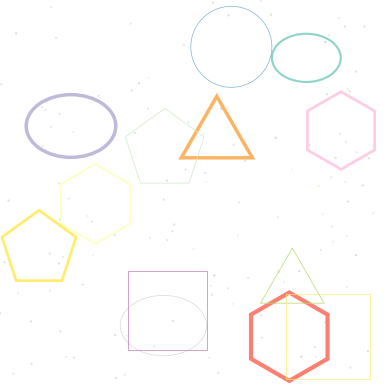[{"shape": "oval", "thickness": 1.5, "radius": 0.45, "center": [0.796, 0.85]}, {"shape": "hexagon", "thickness": 1, "radius": 0.52, "center": [0.248, 0.47]}, {"shape": "oval", "thickness": 2.5, "radius": 0.58, "center": [0.184, 0.673]}, {"shape": "hexagon", "thickness": 3, "radius": 0.57, "center": [0.751, 0.125]}, {"shape": "circle", "thickness": 0.5, "radius": 0.53, "center": [0.601, 0.878]}, {"shape": "triangle", "thickness": 2.5, "radius": 0.53, "center": [0.563, 0.643]}, {"shape": "triangle", "thickness": 0.5, "radius": 0.48, "center": [0.759, 0.26]}, {"shape": "hexagon", "thickness": 2, "radius": 0.5, "center": [0.886, 0.661]}, {"shape": "oval", "thickness": 0.5, "radius": 0.56, "center": [0.424, 0.154]}, {"shape": "square", "thickness": 0.5, "radius": 0.51, "center": [0.434, 0.193]}, {"shape": "pentagon", "thickness": 0.5, "radius": 0.54, "center": [0.428, 0.611]}, {"shape": "pentagon", "thickness": 2, "radius": 0.51, "center": [0.102, 0.353]}, {"shape": "square", "thickness": 0.5, "radius": 0.55, "center": [0.852, 0.125]}]